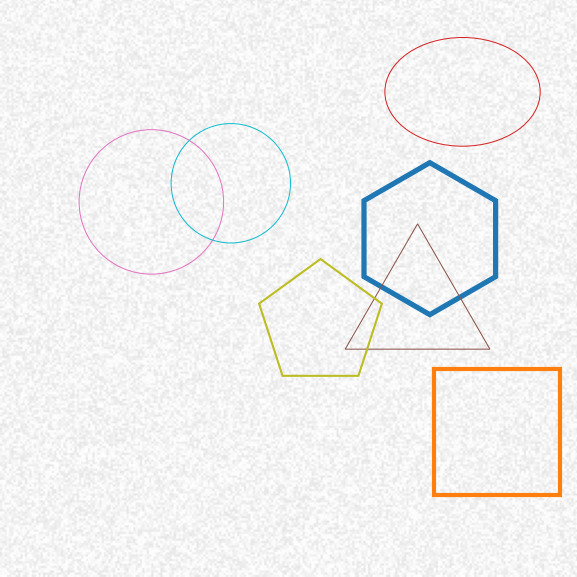[{"shape": "hexagon", "thickness": 2.5, "radius": 0.66, "center": [0.744, 0.586]}, {"shape": "square", "thickness": 2, "radius": 0.55, "center": [0.861, 0.251]}, {"shape": "oval", "thickness": 0.5, "radius": 0.67, "center": [0.801, 0.84]}, {"shape": "triangle", "thickness": 0.5, "radius": 0.72, "center": [0.723, 0.467]}, {"shape": "circle", "thickness": 0.5, "radius": 0.63, "center": [0.262, 0.65]}, {"shape": "pentagon", "thickness": 1, "radius": 0.56, "center": [0.555, 0.439]}, {"shape": "circle", "thickness": 0.5, "radius": 0.52, "center": [0.4, 0.682]}]